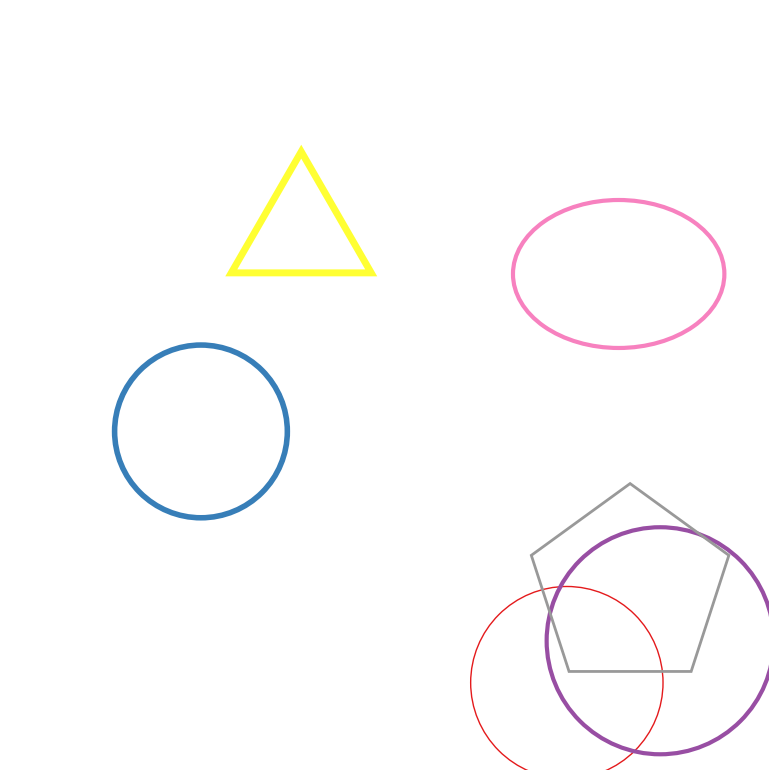[{"shape": "circle", "thickness": 0.5, "radius": 0.62, "center": [0.736, 0.113]}, {"shape": "circle", "thickness": 2, "radius": 0.56, "center": [0.261, 0.44]}, {"shape": "circle", "thickness": 1.5, "radius": 0.74, "center": [0.857, 0.168]}, {"shape": "triangle", "thickness": 2.5, "radius": 0.52, "center": [0.391, 0.698]}, {"shape": "oval", "thickness": 1.5, "radius": 0.69, "center": [0.803, 0.644]}, {"shape": "pentagon", "thickness": 1, "radius": 0.67, "center": [0.818, 0.237]}]